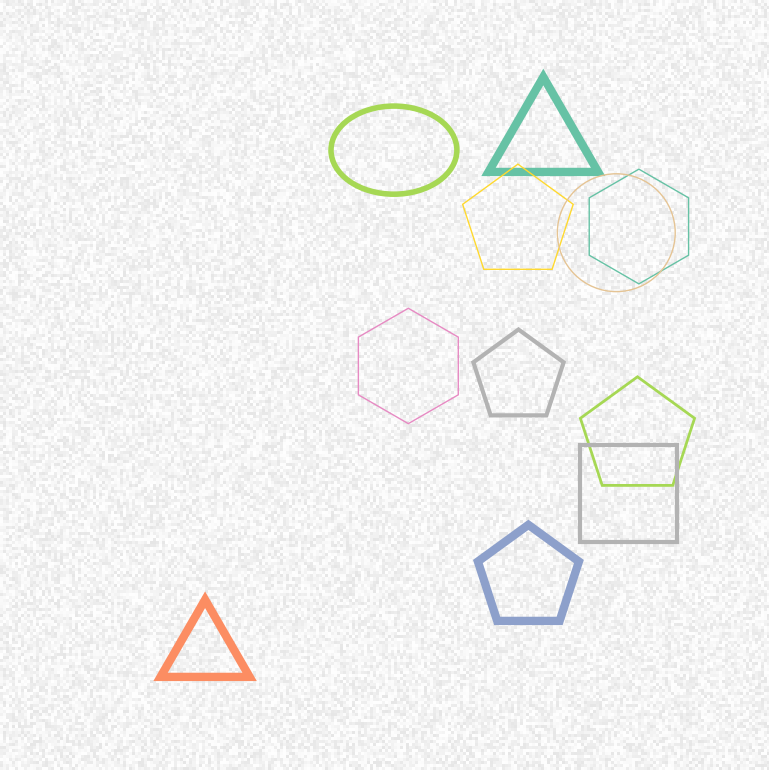[{"shape": "hexagon", "thickness": 0.5, "radius": 0.37, "center": [0.83, 0.706]}, {"shape": "triangle", "thickness": 3, "radius": 0.41, "center": [0.706, 0.818]}, {"shape": "triangle", "thickness": 3, "radius": 0.33, "center": [0.266, 0.154]}, {"shape": "pentagon", "thickness": 3, "radius": 0.34, "center": [0.686, 0.249]}, {"shape": "hexagon", "thickness": 0.5, "radius": 0.37, "center": [0.53, 0.525]}, {"shape": "oval", "thickness": 2, "radius": 0.41, "center": [0.512, 0.805]}, {"shape": "pentagon", "thickness": 1, "radius": 0.39, "center": [0.828, 0.433]}, {"shape": "pentagon", "thickness": 0.5, "radius": 0.38, "center": [0.673, 0.711]}, {"shape": "circle", "thickness": 0.5, "radius": 0.38, "center": [0.8, 0.698]}, {"shape": "square", "thickness": 1.5, "radius": 0.32, "center": [0.816, 0.359]}, {"shape": "pentagon", "thickness": 1.5, "radius": 0.31, "center": [0.673, 0.51]}]